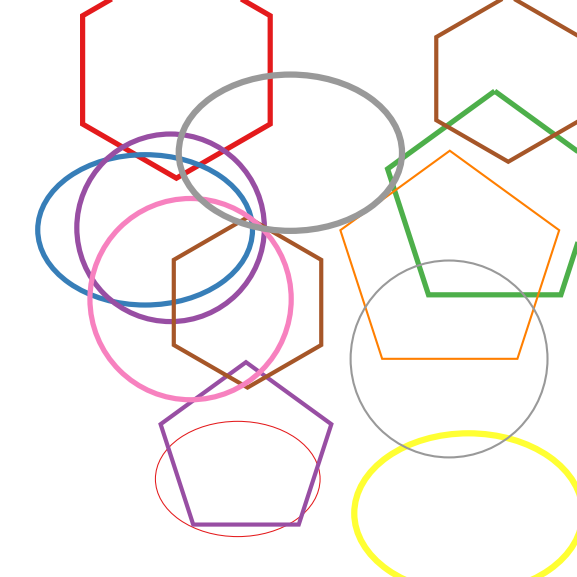[{"shape": "oval", "thickness": 0.5, "radius": 0.71, "center": [0.412, 0.17]}, {"shape": "hexagon", "thickness": 2.5, "radius": 0.94, "center": [0.305, 0.878]}, {"shape": "oval", "thickness": 2.5, "radius": 0.93, "center": [0.251, 0.601]}, {"shape": "pentagon", "thickness": 2.5, "radius": 0.97, "center": [0.857, 0.646]}, {"shape": "pentagon", "thickness": 2, "radius": 0.78, "center": [0.426, 0.217]}, {"shape": "circle", "thickness": 2.5, "radius": 0.81, "center": [0.295, 0.605]}, {"shape": "pentagon", "thickness": 1, "radius": 1.0, "center": [0.779, 0.539]}, {"shape": "oval", "thickness": 3, "radius": 0.99, "center": [0.811, 0.11]}, {"shape": "hexagon", "thickness": 2, "radius": 0.74, "center": [0.429, 0.475]}, {"shape": "hexagon", "thickness": 2, "radius": 0.72, "center": [0.88, 0.863]}, {"shape": "circle", "thickness": 2.5, "radius": 0.87, "center": [0.33, 0.481]}, {"shape": "circle", "thickness": 1, "radius": 0.85, "center": [0.778, 0.378]}, {"shape": "oval", "thickness": 3, "radius": 0.97, "center": [0.503, 0.735]}]